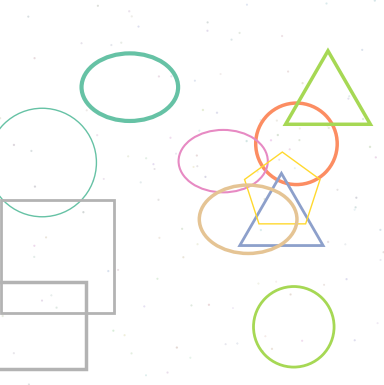[{"shape": "circle", "thickness": 1, "radius": 0.7, "center": [0.11, 0.578]}, {"shape": "oval", "thickness": 3, "radius": 0.63, "center": [0.337, 0.774]}, {"shape": "circle", "thickness": 2.5, "radius": 0.53, "center": [0.77, 0.626]}, {"shape": "triangle", "thickness": 2, "radius": 0.62, "center": [0.731, 0.425]}, {"shape": "oval", "thickness": 1.5, "radius": 0.58, "center": [0.58, 0.581]}, {"shape": "triangle", "thickness": 2.5, "radius": 0.64, "center": [0.852, 0.741]}, {"shape": "circle", "thickness": 2, "radius": 0.52, "center": [0.763, 0.151]}, {"shape": "pentagon", "thickness": 1, "radius": 0.52, "center": [0.733, 0.502]}, {"shape": "oval", "thickness": 2.5, "radius": 0.63, "center": [0.644, 0.43]}, {"shape": "square", "thickness": 2.5, "radius": 0.57, "center": [0.109, 0.155]}, {"shape": "square", "thickness": 2, "radius": 0.74, "center": [0.149, 0.333]}]